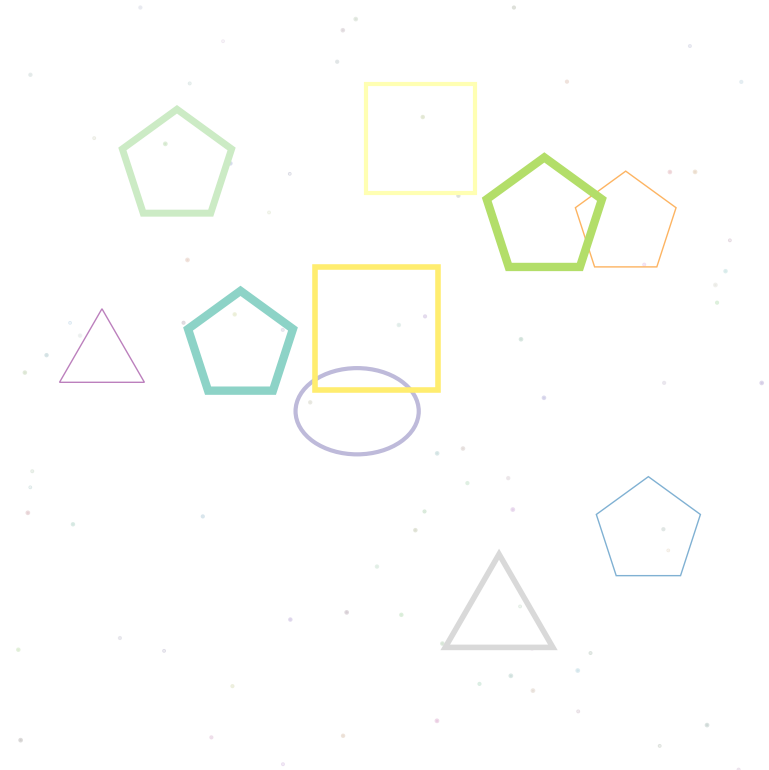[{"shape": "pentagon", "thickness": 3, "radius": 0.36, "center": [0.312, 0.551]}, {"shape": "square", "thickness": 1.5, "radius": 0.35, "center": [0.546, 0.82]}, {"shape": "oval", "thickness": 1.5, "radius": 0.4, "center": [0.464, 0.466]}, {"shape": "pentagon", "thickness": 0.5, "radius": 0.36, "center": [0.842, 0.31]}, {"shape": "pentagon", "thickness": 0.5, "radius": 0.34, "center": [0.813, 0.709]}, {"shape": "pentagon", "thickness": 3, "radius": 0.39, "center": [0.707, 0.717]}, {"shape": "triangle", "thickness": 2, "radius": 0.4, "center": [0.648, 0.2]}, {"shape": "triangle", "thickness": 0.5, "radius": 0.32, "center": [0.132, 0.535]}, {"shape": "pentagon", "thickness": 2.5, "radius": 0.37, "center": [0.23, 0.783]}, {"shape": "square", "thickness": 2, "radius": 0.4, "center": [0.49, 0.573]}]